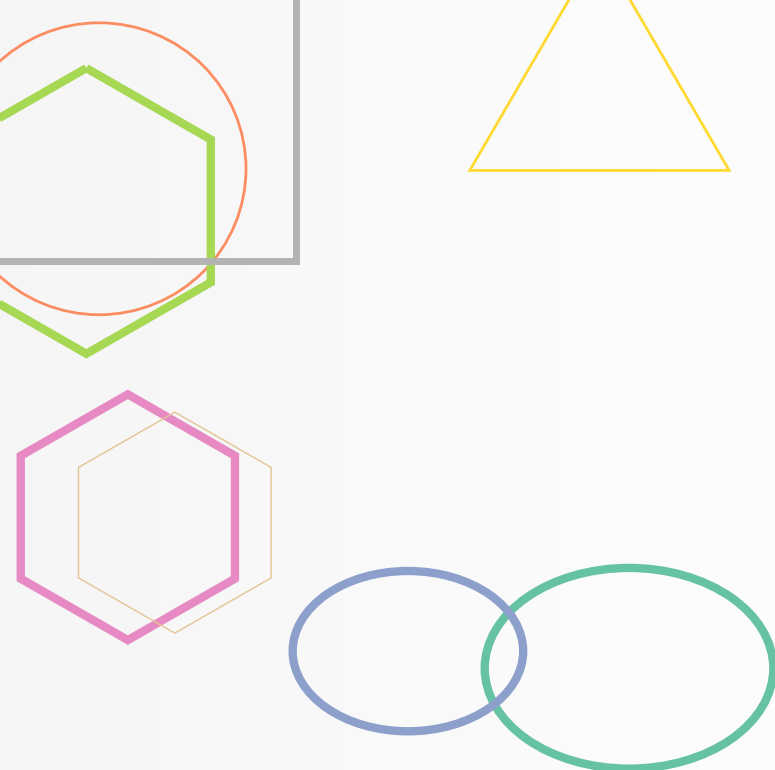[{"shape": "oval", "thickness": 3, "radius": 0.93, "center": [0.812, 0.132]}, {"shape": "circle", "thickness": 1, "radius": 0.95, "center": [0.128, 0.781]}, {"shape": "oval", "thickness": 3, "radius": 0.74, "center": [0.526, 0.154]}, {"shape": "hexagon", "thickness": 3, "radius": 0.8, "center": [0.165, 0.328]}, {"shape": "hexagon", "thickness": 3, "radius": 0.93, "center": [0.111, 0.726]}, {"shape": "triangle", "thickness": 1, "radius": 0.97, "center": [0.774, 0.875]}, {"shape": "hexagon", "thickness": 0.5, "radius": 0.72, "center": [0.226, 0.321]}, {"shape": "square", "thickness": 2.5, "radius": 0.98, "center": [0.186, 0.857]}]